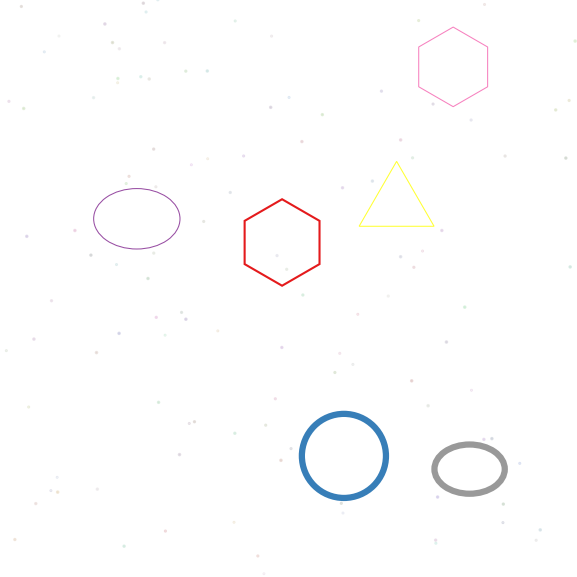[{"shape": "hexagon", "thickness": 1, "radius": 0.37, "center": [0.488, 0.579]}, {"shape": "circle", "thickness": 3, "radius": 0.36, "center": [0.596, 0.21]}, {"shape": "oval", "thickness": 0.5, "radius": 0.37, "center": [0.237, 0.62]}, {"shape": "triangle", "thickness": 0.5, "radius": 0.37, "center": [0.687, 0.645]}, {"shape": "hexagon", "thickness": 0.5, "radius": 0.34, "center": [0.785, 0.883]}, {"shape": "oval", "thickness": 3, "radius": 0.3, "center": [0.813, 0.187]}]